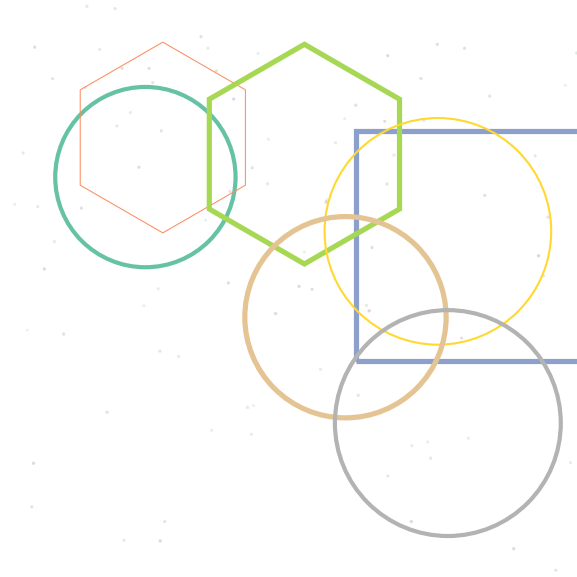[{"shape": "circle", "thickness": 2, "radius": 0.78, "center": [0.252, 0.692]}, {"shape": "hexagon", "thickness": 0.5, "radius": 0.83, "center": [0.282, 0.761]}, {"shape": "square", "thickness": 2.5, "radius": 0.99, "center": [0.815, 0.573]}, {"shape": "hexagon", "thickness": 2.5, "radius": 0.95, "center": [0.527, 0.732]}, {"shape": "circle", "thickness": 1, "radius": 0.98, "center": [0.758, 0.599]}, {"shape": "circle", "thickness": 2.5, "radius": 0.87, "center": [0.598, 0.45]}, {"shape": "circle", "thickness": 2, "radius": 0.98, "center": [0.775, 0.267]}]